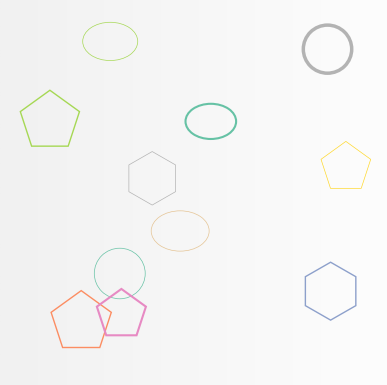[{"shape": "oval", "thickness": 1.5, "radius": 0.33, "center": [0.544, 0.685]}, {"shape": "circle", "thickness": 0.5, "radius": 0.33, "center": [0.309, 0.29]}, {"shape": "pentagon", "thickness": 1, "radius": 0.41, "center": [0.21, 0.163]}, {"shape": "hexagon", "thickness": 1, "radius": 0.38, "center": [0.853, 0.244]}, {"shape": "pentagon", "thickness": 1.5, "radius": 0.33, "center": [0.313, 0.183]}, {"shape": "oval", "thickness": 0.5, "radius": 0.36, "center": [0.284, 0.892]}, {"shape": "pentagon", "thickness": 1, "radius": 0.4, "center": [0.129, 0.685]}, {"shape": "pentagon", "thickness": 0.5, "radius": 0.34, "center": [0.893, 0.565]}, {"shape": "oval", "thickness": 0.5, "radius": 0.37, "center": [0.465, 0.4]}, {"shape": "hexagon", "thickness": 0.5, "radius": 0.35, "center": [0.393, 0.537]}, {"shape": "circle", "thickness": 2.5, "radius": 0.31, "center": [0.845, 0.872]}]